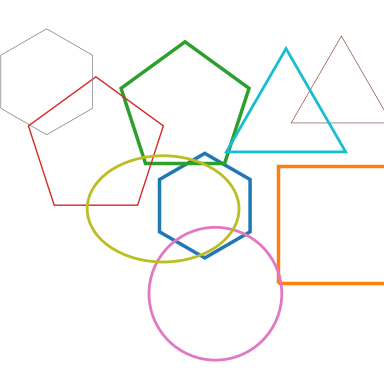[{"shape": "hexagon", "thickness": 2.5, "radius": 0.68, "center": [0.532, 0.466]}, {"shape": "square", "thickness": 2.5, "radius": 0.75, "center": [0.873, 0.417]}, {"shape": "pentagon", "thickness": 2.5, "radius": 0.87, "center": [0.481, 0.717]}, {"shape": "pentagon", "thickness": 1, "radius": 0.92, "center": [0.249, 0.616]}, {"shape": "triangle", "thickness": 0.5, "radius": 0.75, "center": [0.887, 0.756]}, {"shape": "circle", "thickness": 2, "radius": 0.86, "center": [0.559, 0.237]}, {"shape": "hexagon", "thickness": 0.5, "radius": 0.69, "center": [0.121, 0.788]}, {"shape": "oval", "thickness": 2, "radius": 0.99, "center": [0.424, 0.457]}, {"shape": "triangle", "thickness": 2, "radius": 0.89, "center": [0.743, 0.695]}]